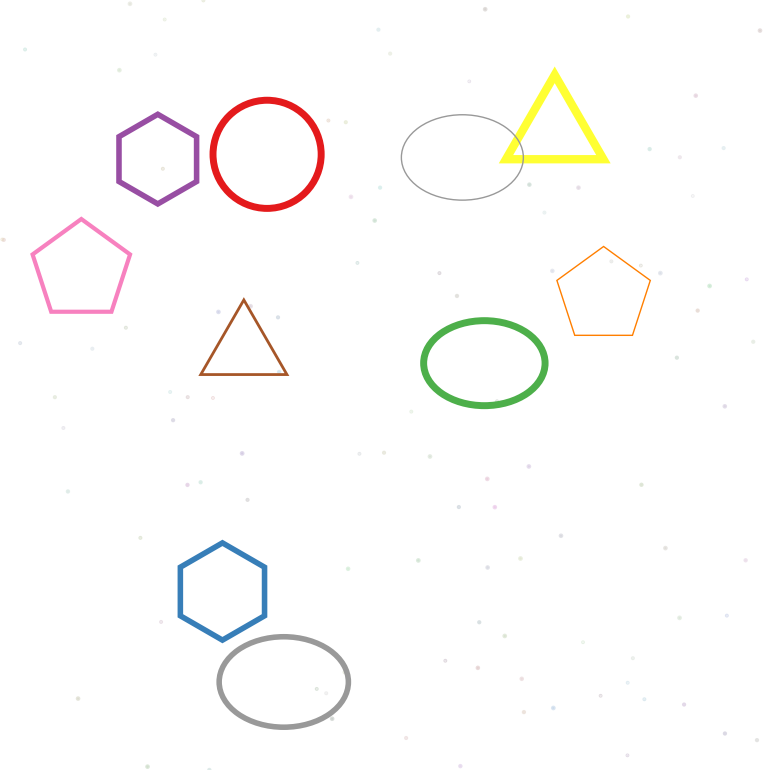[{"shape": "circle", "thickness": 2.5, "radius": 0.35, "center": [0.347, 0.8]}, {"shape": "hexagon", "thickness": 2, "radius": 0.32, "center": [0.289, 0.232]}, {"shape": "oval", "thickness": 2.5, "radius": 0.39, "center": [0.629, 0.528]}, {"shape": "hexagon", "thickness": 2, "radius": 0.29, "center": [0.205, 0.793]}, {"shape": "pentagon", "thickness": 0.5, "radius": 0.32, "center": [0.784, 0.616]}, {"shape": "triangle", "thickness": 3, "radius": 0.37, "center": [0.72, 0.83]}, {"shape": "triangle", "thickness": 1, "radius": 0.32, "center": [0.317, 0.546]}, {"shape": "pentagon", "thickness": 1.5, "radius": 0.33, "center": [0.106, 0.649]}, {"shape": "oval", "thickness": 2, "radius": 0.42, "center": [0.369, 0.114]}, {"shape": "oval", "thickness": 0.5, "radius": 0.4, "center": [0.6, 0.796]}]